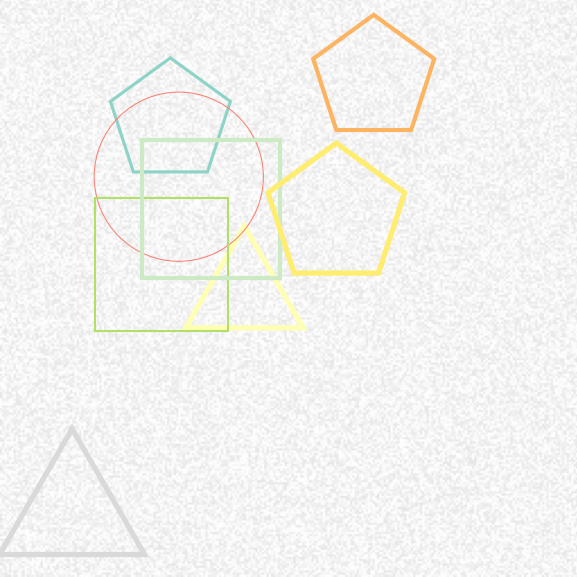[{"shape": "pentagon", "thickness": 1.5, "radius": 0.55, "center": [0.295, 0.79]}, {"shape": "triangle", "thickness": 2.5, "radius": 0.59, "center": [0.423, 0.49]}, {"shape": "circle", "thickness": 0.5, "radius": 0.73, "center": [0.31, 0.693]}, {"shape": "pentagon", "thickness": 2, "radius": 0.55, "center": [0.647, 0.863]}, {"shape": "square", "thickness": 1, "radius": 0.58, "center": [0.28, 0.541]}, {"shape": "triangle", "thickness": 2.5, "radius": 0.73, "center": [0.125, 0.112]}, {"shape": "square", "thickness": 2, "radius": 0.6, "center": [0.366, 0.637]}, {"shape": "pentagon", "thickness": 2.5, "radius": 0.62, "center": [0.582, 0.627]}]